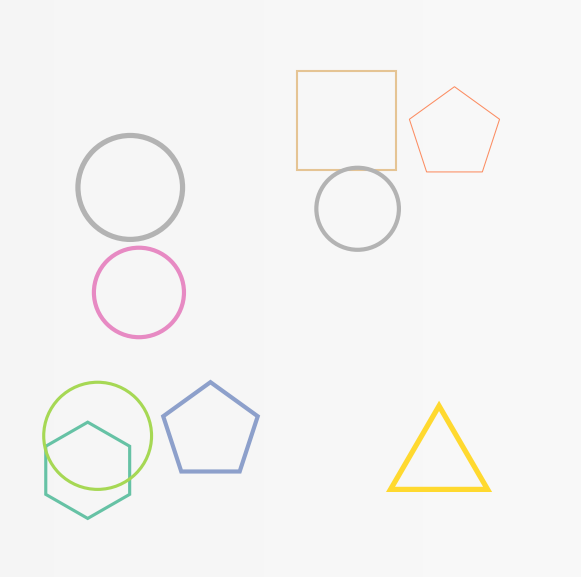[{"shape": "hexagon", "thickness": 1.5, "radius": 0.42, "center": [0.151, 0.185]}, {"shape": "pentagon", "thickness": 0.5, "radius": 0.41, "center": [0.782, 0.767]}, {"shape": "pentagon", "thickness": 2, "radius": 0.43, "center": [0.362, 0.252]}, {"shape": "circle", "thickness": 2, "radius": 0.39, "center": [0.239, 0.493]}, {"shape": "circle", "thickness": 1.5, "radius": 0.46, "center": [0.168, 0.244]}, {"shape": "triangle", "thickness": 2.5, "radius": 0.48, "center": [0.755, 0.2]}, {"shape": "square", "thickness": 1, "radius": 0.43, "center": [0.597, 0.79]}, {"shape": "circle", "thickness": 2.5, "radius": 0.45, "center": [0.224, 0.675]}, {"shape": "circle", "thickness": 2, "radius": 0.36, "center": [0.615, 0.638]}]